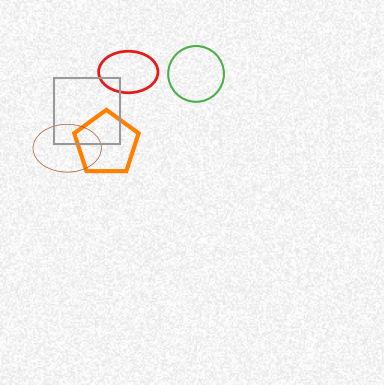[{"shape": "oval", "thickness": 2, "radius": 0.39, "center": [0.333, 0.813]}, {"shape": "circle", "thickness": 1.5, "radius": 0.36, "center": [0.509, 0.808]}, {"shape": "pentagon", "thickness": 3, "radius": 0.44, "center": [0.276, 0.627]}, {"shape": "oval", "thickness": 0.5, "radius": 0.44, "center": [0.175, 0.615]}, {"shape": "square", "thickness": 1.5, "radius": 0.43, "center": [0.225, 0.712]}]